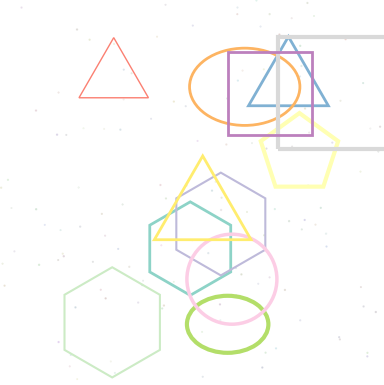[{"shape": "hexagon", "thickness": 2, "radius": 0.61, "center": [0.494, 0.354]}, {"shape": "pentagon", "thickness": 3, "radius": 0.53, "center": [0.778, 0.601]}, {"shape": "hexagon", "thickness": 1.5, "radius": 0.67, "center": [0.574, 0.418]}, {"shape": "triangle", "thickness": 1, "radius": 0.52, "center": [0.295, 0.798]}, {"shape": "triangle", "thickness": 2, "radius": 0.6, "center": [0.749, 0.785]}, {"shape": "oval", "thickness": 2, "radius": 0.72, "center": [0.636, 0.775]}, {"shape": "oval", "thickness": 3, "radius": 0.53, "center": [0.591, 0.158]}, {"shape": "circle", "thickness": 2.5, "radius": 0.58, "center": [0.602, 0.275]}, {"shape": "square", "thickness": 3, "radius": 0.73, "center": [0.87, 0.758]}, {"shape": "square", "thickness": 2, "radius": 0.54, "center": [0.701, 0.758]}, {"shape": "hexagon", "thickness": 1.5, "radius": 0.72, "center": [0.291, 0.163]}, {"shape": "triangle", "thickness": 2, "radius": 0.73, "center": [0.527, 0.45]}]